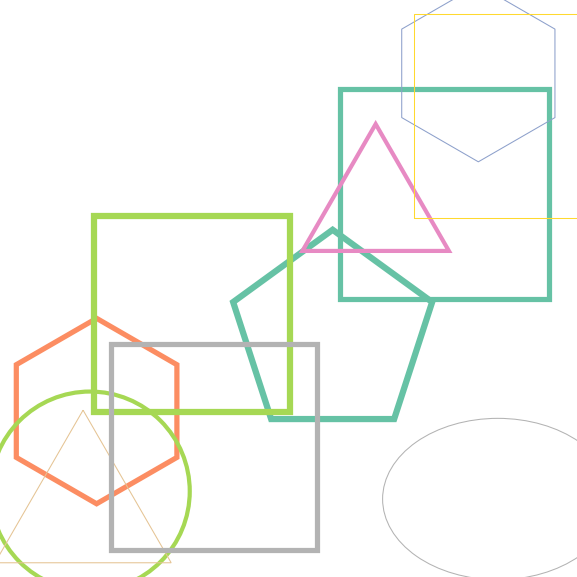[{"shape": "pentagon", "thickness": 3, "radius": 0.91, "center": [0.576, 0.42]}, {"shape": "square", "thickness": 2.5, "radius": 0.91, "center": [0.77, 0.663]}, {"shape": "hexagon", "thickness": 2.5, "radius": 0.8, "center": [0.167, 0.287]}, {"shape": "hexagon", "thickness": 0.5, "radius": 0.77, "center": [0.828, 0.872]}, {"shape": "triangle", "thickness": 2, "radius": 0.73, "center": [0.65, 0.638]}, {"shape": "square", "thickness": 3, "radius": 0.85, "center": [0.333, 0.456]}, {"shape": "circle", "thickness": 2, "radius": 0.86, "center": [0.156, 0.148]}, {"shape": "square", "thickness": 0.5, "radius": 0.88, "center": [0.893, 0.798]}, {"shape": "triangle", "thickness": 0.5, "radius": 0.88, "center": [0.144, 0.113]}, {"shape": "oval", "thickness": 0.5, "radius": 1.0, "center": [0.862, 0.135]}, {"shape": "square", "thickness": 2.5, "radius": 0.89, "center": [0.37, 0.226]}]